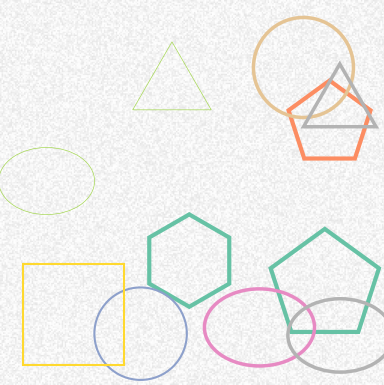[{"shape": "pentagon", "thickness": 3, "radius": 0.74, "center": [0.844, 0.257]}, {"shape": "hexagon", "thickness": 3, "radius": 0.6, "center": [0.492, 0.323]}, {"shape": "pentagon", "thickness": 3, "radius": 0.56, "center": [0.856, 0.679]}, {"shape": "circle", "thickness": 1.5, "radius": 0.6, "center": [0.365, 0.133]}, {"shape": "oval", "thickness": 2.5, "radius": 0.71, "center": [0.674, 0.15]}, {"shape": "triangle", "thickness": 0.5, "radius": 0.59, "center": [0.447, 0.774]}, {"shape": "oval", "thickness": 0.5, "radius": 0.62, "center": [0.121, 0.53]}, {"shape": "square", "thickness": 1.5, "radius": 0.66, "center": [0.192, 0.183]}, {"shape": "circle", "thickness": 2.5, "radius": 0.65, "center": [0.788, 0.825]}, {"shape": "oval", "thickness": 2.5, "radius": 0.68, "center": [0.884, 0.129]}, {"shape": "triangle", "thickness": 2.5, "radius": 0.54, "center": [0.883, 0.725]}]